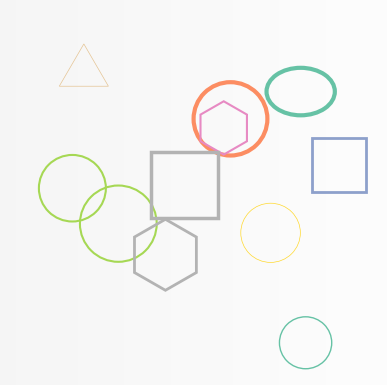[{"shape": "oval", "thickness": 3, "radius": 0.44, "center": [0.776, 0.762]}, {"shape": "circle", "thickness": 1, "radius": 0.34, "center": [0.789, 0.11]}, {"shape": "circle", "thickness": 3, "radius": 0.48, "center": [0.595, 0.691]}, {"shape": "square", "thickness": 2, "radius": 0.35, "center": [0.875, 0.572]}, {"shape": "hexagon", "thickness": 1.5, "radius": 0.35, "center": [0.577, 0.668]}, {"shape": "circle", "thickness": 1.5, "radius": 0.5, "center": [0.305, 0.419]}, {"shape": "circle", "thickness": 1.5, "radius": 0.43, "center": [0.187, 0.511]}, {"shape": "circle", "thickness": 0.5, "radius": 0.38, "center": [0.698, 0.395]}, {"shape": "triangle", "thickness": 0.5, "radius": 0.37, "center": [0.216, 0.813]}, {"shape": "square", "thickness": 2.5, "radius": 0.43, "center": [0.477, 0.519]}, {"shape": "hexagon", "thickness": 2, "radius": 0.46, "center": [0.427, 0.338]}]